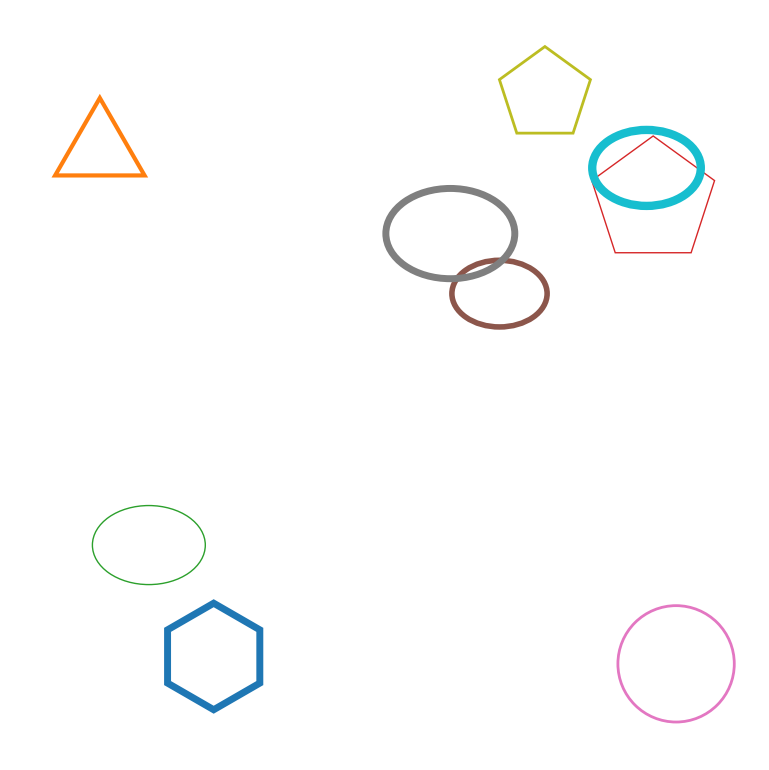[{"shape": "hexagon", "thickness": 2.5, "radius": 0.35, "center": [0.278, 0.147]}, {"shape": "triangle", "thickness": 1.5, "radius": 0.34, "center": [0.13, 0.806]}, {"shape": "oval", "thickness": 0.5, "radius": 0.37, "center": [0.193, 0.292]}, {"shape": "pentagon", "thickness": 0.5, "radius": 0.42, "center": [0.848, 0.74]}, {"shape": "oval", "thickness": 2, "radius": 0.31, "center": [0.649, 0.619]}, {"shape": "circle", "thickness": 1, "radius": 0.38, "center": [0.878, 0.138]}, {"shape": "oval", "thickness": 2.5, "radius": 0.42, "center": [0.585, 0.697]}, {"shape": "pentagon", "thickness": 1, "radius": 0.31, "center": [0.708, 0.877]}, {"shape": "oval", "thickness": 3, "radius": 0.35, "center": [0.84, 0.782]}]